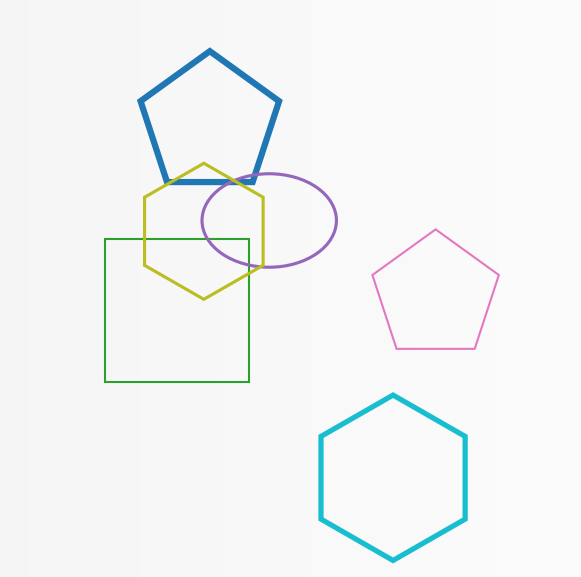[{"shape": "pentagon", "thickness": 3, "radius": 0.63, "center": [0.361, 0.785]}, {"shape": "square", "thickness": 1, "radius": 0.62, "center": [0.305, 0.462]}, {"shape": "oval", "thickness": 1.5, "radius": 0.58, "center": [0.463, 0.617]}, {"shape": "pentagon", "thickness": 1, "radius": 0.57, "center": [0.749, 0.488]}, {"shape": "hexagon", "thickness": 1.5, "radius": 0.59, "center": [0.351, 0.599]}, {"shape": "hexagon", "thickness": 2.5, "radius": 0.72, "center": [0.676, 0.172]}]